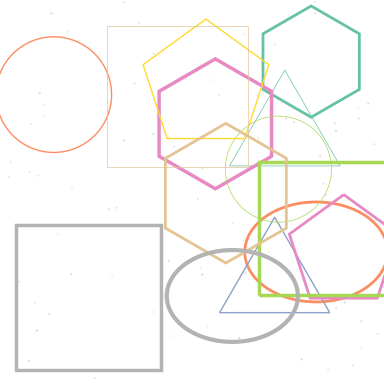[{"shape": "hexagon", "thickness": 2, "radius": 0.72, "center": [0.808, 0.84]}, {"shape": "triangle", "thickness": 0.5, "radius": 0.83, "center": [0.74, 0.652]}, {"shape": "oval", "thickness": 2, "radius": 0.93, "center": [0.821, 0.346]}, {"shape": "circle", "thickness": 1, "radius": 0.75, "center": [0.14, 0.754]}, {"shape": "triangle", "thickness": 1, "radius": 0.83, "center": [0.713, 0.271]}, {"shape": "pentagon", "thickness": 2, "radius": 0.74, "center": [0.893, 0.346]}, {"shape": "hexagon", "thickness": 2.5, "radius": 0.84, "center": [0.559, 0.678]}, {"shape": "circle", "thickness": 0.5, "radius": 0.69, "center": [0.723, 0.561]}, {"shape": "square", "thickness": 2.5, "radius": 0.87, "center": [0.847, 0.406]}, {"shape": "pentagon", "thickness": 1, "radius": 0.86, "center": [0.535, 0.779]}, {"shape": "square", "thickness": 0.5, "radius": 0.91, "center": [0.46, 0.749]}, {"shape": "hexagon", "thickness": 2, "radius": 0.91, "center": [0.587, 0.498]}, {"shape": "oval", "thickness": 3, "radius": 0.85, "center": [0.603, 0.231]}, {"shape": "square", "thickness": 2.5, "radius": 0.94, "center": [0.23, 0.228]}]